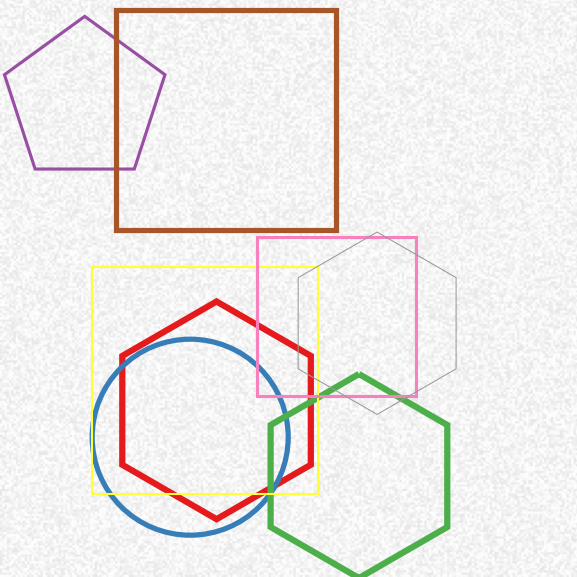[{"shape": "hexagon", "thickness": 3, "radius": 0.94, "center": [0.375, 0.289]}, {"shape": "circle", "thickness": 2.5, "radius": 0.85, "center": [0.329, 0.242]}, {"shape": "hexagon", "thickness": 3, "radius": 0.88, "center": [0.622, 0.175]}, {"shape": "pentagon", "thickness": 1.5, "radius": 0.73, "center": [0.147, 0.825]}, {"shape": "square", "thickness": 1, "radius": 0.98, "center": [0.356, 0.34]}, {"shape": "square", "thickness": 2.5, "radius": 0.95, "center": [0.391, 0.791]}, {"shape": "square", "thickness": 1.5, "radius": 0.69, "center": [0.583, 0.452]}, {"shape": "hexagon", "thickness": 0.5, "radius": 0.79, "center": [0.653, 0.439]}]